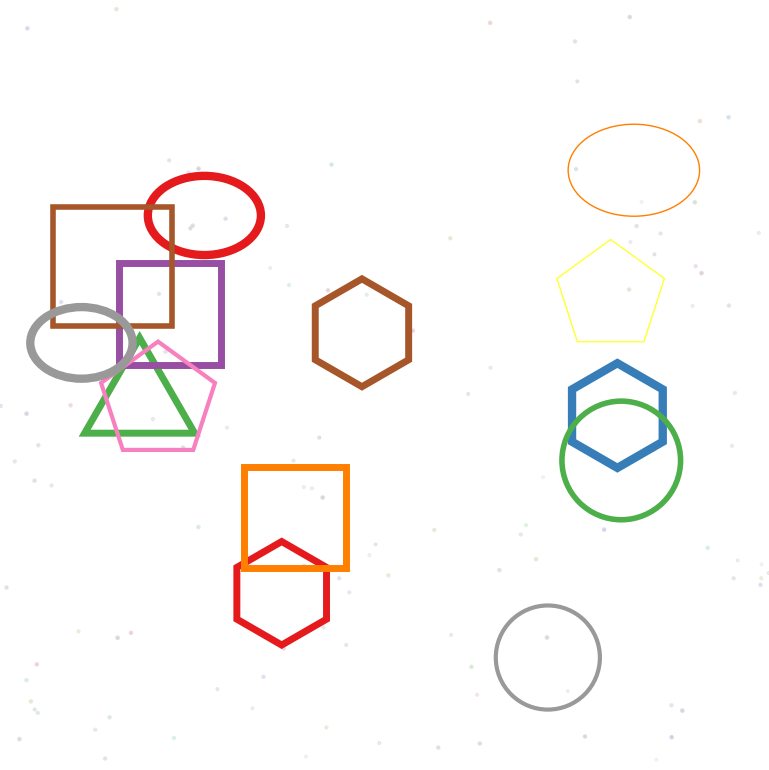[{"shape": "hexagon", "thickness": 2.5, "radius": 0.34, "center": [0.366, 0.23]}, {"shape": "oval", "thickness": 3, "radius": 0.37, "center": [0.265, 0.72]}, {"shape": "hexagon", "thickness": 3, "radius": 0.34, "center": [0.802, 0.46]}, {"shape": "triangle", "thickness": 2.5, "radius": 0.41, "center": [0.181, 0.479]}, {"shape": "circle", "thickness": 2, "radius": 0.39, "center": [0.807, 0.402]}, {"shape": "square", "thickness": 2.5, "radius": 0.33, "center": [0.221, 0.592]}, {"shape": "oval", "thickness": 0.5, "radius": 0.43, "center": [0.823, 0.779]}, {"shape": "square", "thickness": 2.5, "radius": 0.33, "center": [0.383, 0.328]}, {"shape": "pentagon", "thickness": 0.5, "radius": 0.37, "center": [0.793, 0.616]}, {"shape": "hexagon", "thickness": 2.5, "radius": 0.35, "center": [0.47, 0.568]}, {"shape": "square", "thickness": 2, "radius": 0.39, "center": [0.146, 0.654]}, {"shape": "pentagon", "thickness": 1.5, "radius": 0.39, "center": [0.205, 0.479]}, {"shape": "oval", "thickness": 3, "radius": 0.33, "center": [0.106, 0.555]}, {"shape": "circle", "thickness": 1.5, "radius": 0.34, "center": [0.711, 0.146]}]